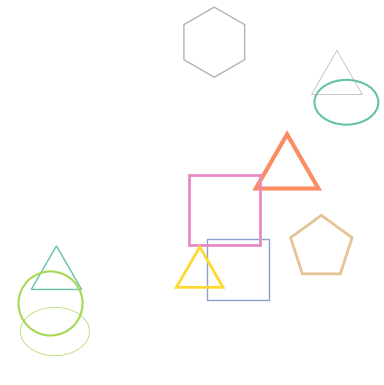[{"shape": "oval", "thickness": 1.5, "radius": 0.42, "center": [0.9, 0.734]}, {"shape": "triangle", "thickness": 1, "radius": 0.38, "center": [0.147, 0.286]}, {"shape": "triangle", "thickness": 3, "radius": 0.47, "center": [0.746, 0.557]}, {"shape": "square", "thickness": 1, "radius": 0.4, "center": [0.619, 0.3]}, {"shape": "square", "thickness": 2, "radius": 0.46, "center": [0.584, 0.455]}, {"shape": "oval", "thickness": 0.5, "radius": 0.45, "center": [0.143, 0.139]}, {"shape": "circle", "thickness": 1.5, "radius": 0.42, "center": [0.131, 0.212]}, {"shape": "triangle", "thickness": 2, "radius": 0.35, "center": [0.519, 0.289]}, {"shape": "pentagon", "thickness": 2, "radius": 0.42, "center": [0.835, 0.357]}, {"shape": "triangle", "thickness": 0.5, "radius": 0.38, "center": [0.875, 0.793]}, {"shape": "hexagon", "thickness": 1, "radius": 0.46, "center": [0.557, 0.89]}]